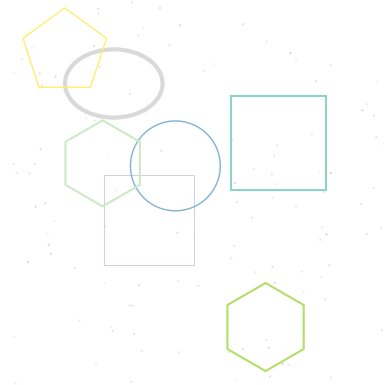[{"shape": "square", "thickness": 1.5, "radius": 0.61, "center": [0.723, 0.628]}, {"shape": "square", "thickness": 0.5, "radius": 0.58, "center": [0.388, 0.429]}, {"shape": "circle", "thickness": 1, "radius": 0.58, "center": [0.456, 0.569]}, {"shape": "hexagon", "thickness": 1.5, "radius": 0.57, "center": [0.69, 0.151]}, {"shape": "oval", "thickness": 3, "radius": 0.63, "center": [0.296, 0.783]}, {"shape": "hexagon", "thickness": 1.5, "radius": 0.56, "center": [0.267, 0.576]}, {"shape": "pentagon", "thickness": 1, "radius": 0.57, "center": [0.168, 0.865]}]